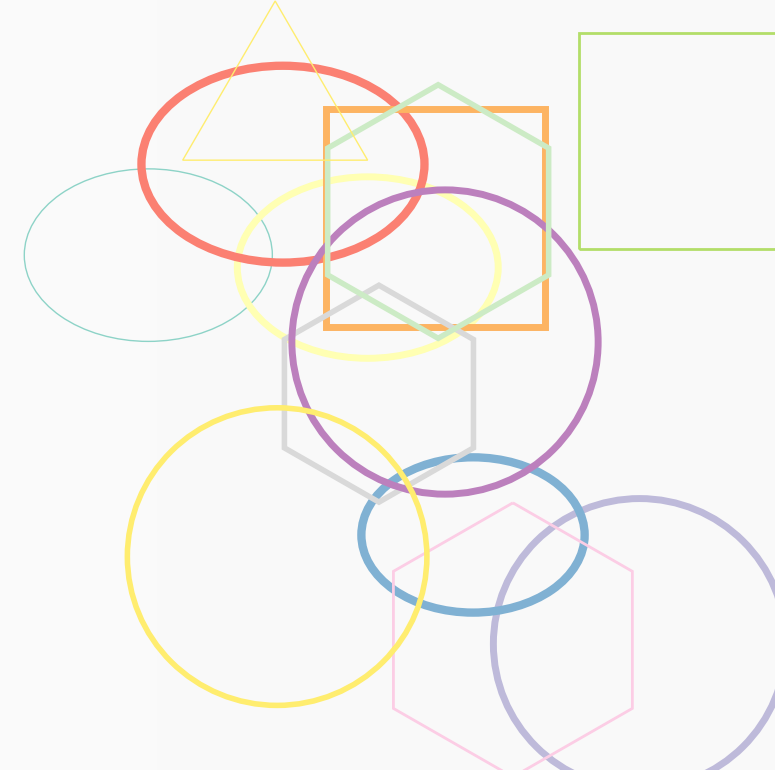[{"shape": "oval", "thickness": 0.5, "radius": 0.8, "center": [0.191, 0.669]}, {"shape": "oval", "thickness": 2.5, "radius": 0.84, "center": [0.475, 0.653]}, {"shape": "circle", "thickness": 2.5, "radius": 0.94, "center": [0.825, 0.164]}, {"shape": "oval", "thickness": 3, "radius": 0.91, "center": [0.365, 0.787]}, {"shape": "oval", "thickness": 3, "radius": 0.72, "center": [0.61, 0.305]}, {"shape": "square", "thickness": 2.5, "radius": 0.71, "center": [0.562, 0.717]}, {"shape": "square", "thickness": 1, "radius": 0.7, "center": [0.887, 0.817]}, {"shape": "hexagon", "thickness": 1, "radius": 0.89, "center": [0.662, 0.169]}, {"shape": "hexagon", "thickness": 2, "radius": 0.7, "center": [0.489, 0.489]}, {"shape": "circle", "thickness": 2.5, "radius": 0.99, "center": [0.574, 0.556]}, {"shape": "hexagon", "thickness": 2, "radius": 0.82, "center": [0.565, 0.725]}, {"shape": "triangle", "thickness": 0.5, "radius": 0.69, "center": [0.355, 0.861]}, {"shape": "circle", "thickness": 2, "radius": 0.97, "center": [0.358, 0.277]}]